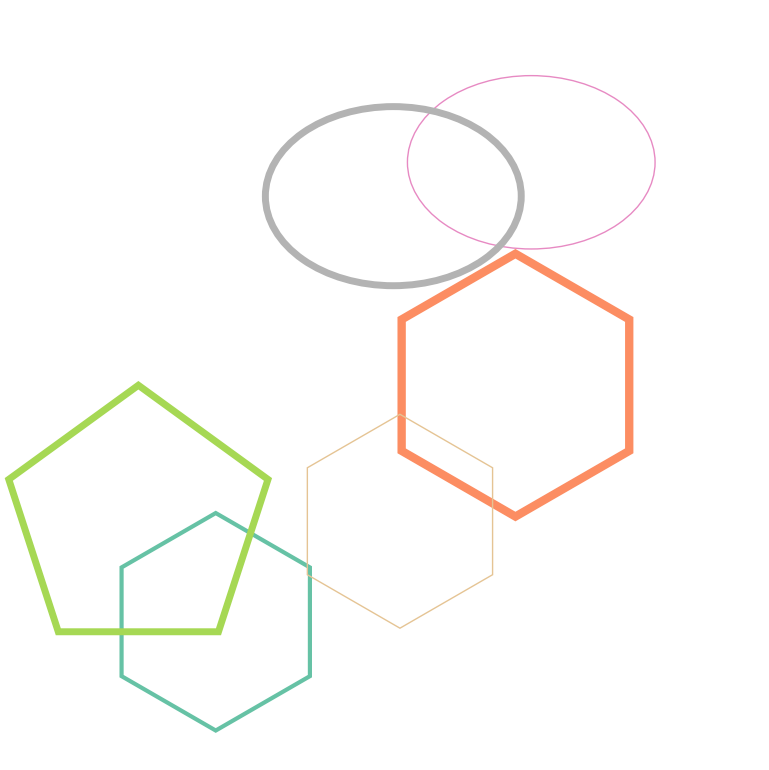[{"shape": "hexagon", "thickness": 1.5, "radius": 0.71, "center": [0.28, 0.192]}, {"shape": "hexagon", "thickness": 3, "radius": 0.85, "center": [0.669, 0.5]}, {"shape": "oval", "thickness": 0.5, "radius": 0.8, "center": [0.69, 0.789]}, {"shape": "pentagon", "thickness": 2.5, "radius": 0.88, "center": [0.18, 0.323]}, {"shape": "hexagon", "thickness": 0.5, "radius": 0.69, "center": [0.519, 0.323]}, {"shape": "oval", "thickness": 2.5, "radius": 0.83, "center": [0.511, 0.745]}]